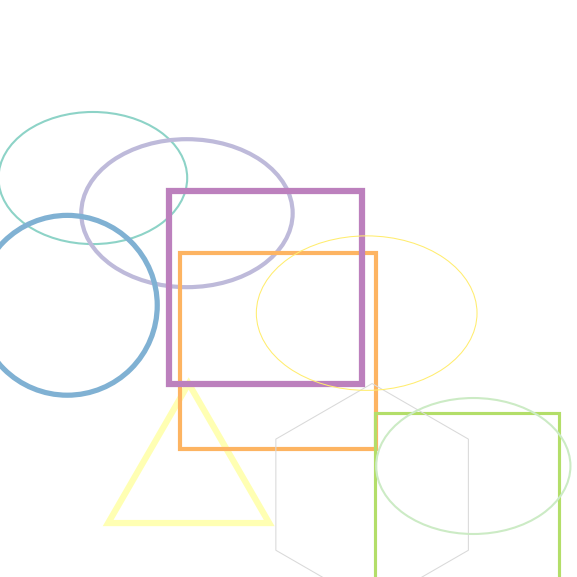[{"shape": "oval", "thickness": 1, "radius": 0.82, "center": [0.161, 0.691]}, {"shape": "triangle", "thickness": 3, "radius": 0.81, "center": [0.327, 0.174]}, {"shape": "oval", "thickness": 2, "radius": 0.92, "center": [0.324, 0.63]}, {"shape": "circle", "thickness": 2.5, "radius": 0.78, "center": [0.117, 0.471]}, {"shape": "square", "thickness": 2, "radius": 0.85, "center": [0.482, 0.391]}, {"shape": "square", "thickness": 1.5, "radius": 0.8, "center": [0.809, 0.125]}, {"shape": "hexagon", "thickness": 0.5, "radius": 0.96, "center": [0.644, 0.143]}, {"shape": "square", "thickness": 3, "radius": 0.84, "center": [0.46, 0.501]}, {"shape": "oval", "thickness": 1, "radius": 0.84, "center": [0.82, 0.192]}, {"shape": "oval", "thickness": 0.5, "radius": 0.96, "center": [0.635, 0.457]}]